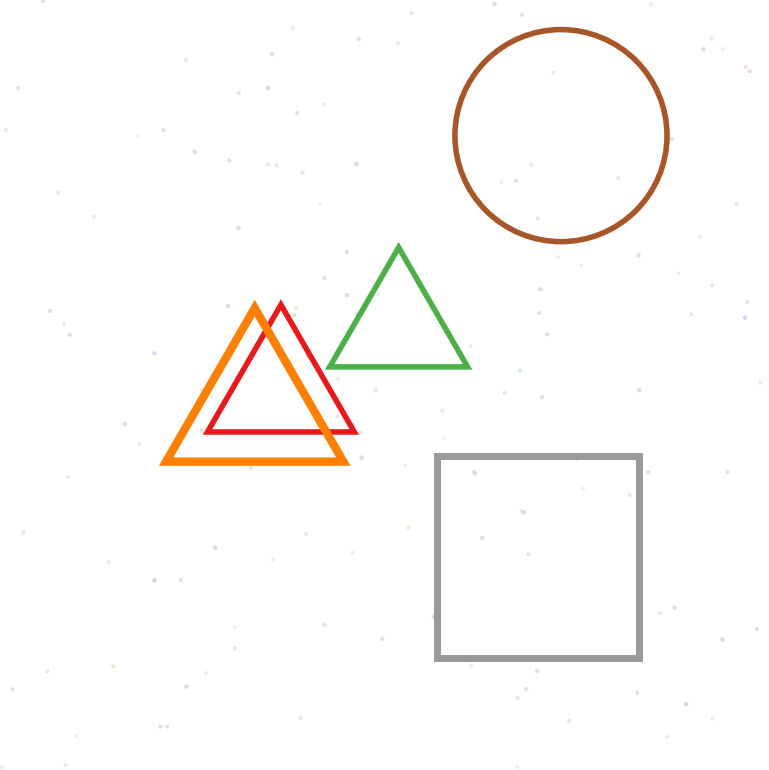[{"shape": "triangle", "thickness": 2, "radius": 0.55, "center": [0.365, 0.494]}, {"shape": "triangle", "thickness": 2, "radius": 0.52, "center": [0.518, 0.575]}, {"shape": "triangle", "thickness": 3, "radius": 0.66, "center": [0.331, 0.467]}, {"shape": "circle", "thickness": 2, "radius": 0.69, "center": [0.729, 0.824]}, {"shape": "square", "thickness": 2.5, "radius": 0.66, "center": [0.699, 0.277]}]